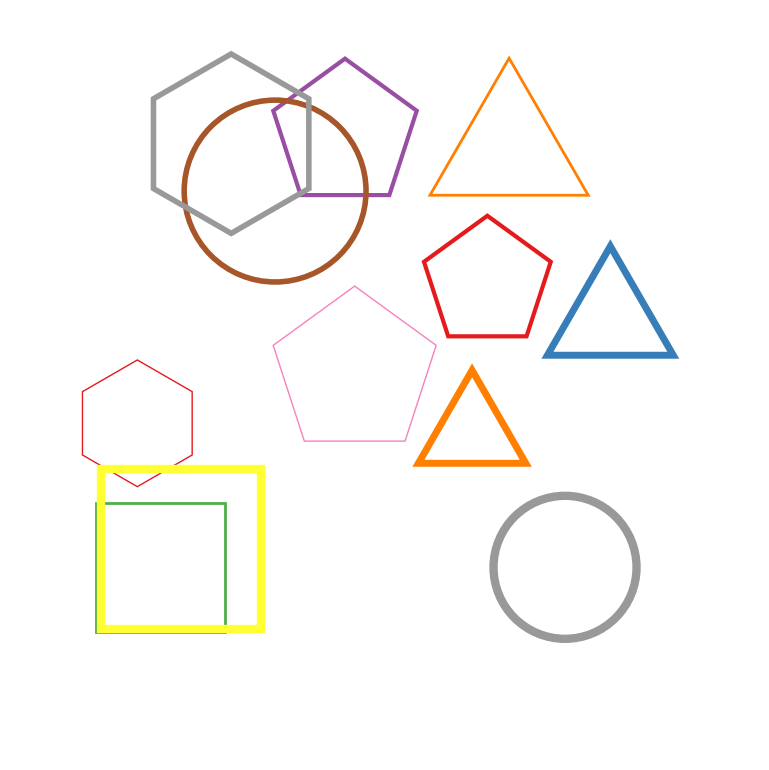[{"shape": "hexagon", "thickness": 0.5, "radius": 0.41, "center": [0.178, 0.45]}, {"shape": "pentagon", "thickness": 1.5, "radius": 0.43, "center": [0.633, 0.633]}, {"shape": "triangle", "thickness": 2.5, "radius": 0.47, "center": [0.793, 0.586]}, {"shape": "square", "thickness": 1, "radius": 0.42, "center": [0.209, 0.263]}, {"shape": "pentagon", "thickness": 1.5, "radius": 0.49, "center": [0.448, 0.826]}, {"shape": "triangle", "thickness": 1, "radius": 0.59, "center": [0.661, 0.806]}, {"shape": "triangle", "thickness": 2.5, "radius": 0.4, "center": [0.613, 0.439]}, {"shape": "square", "thickness": 3, "radius": 0.52, "center": [0.235, 0.287]}, {"shape": "circle", "thickness": 2, "radius": 0.59, "center": [0.357, 0.752]}, {"shape": "pentagon", "thickness": 0.5, "radius": 0.56, "center": [0.461, 0.517]}, {"shape": "hexagon", "thickness": 2, "radius": 0.58, "center": [0.3, 0.813]}, {"shape": "circle", "thickness": 3, "radius": 0.46, "center": [0.734, 0.263]}]